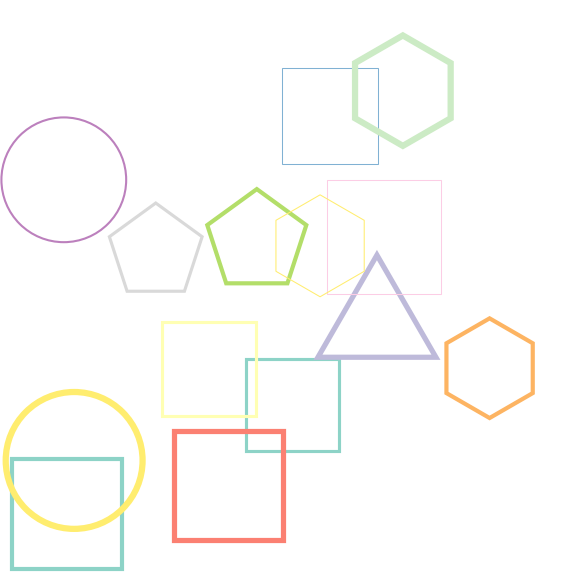[{"shape": "square", "thickness": 1.5, "radius": 0.4, "center": [0.506, 0.298]}, {"shape": "square", "thickness": 2, "radius": 0.48, "center": [0.117, 0.109]}, {"shape": "square", "thickness": 1.5, "radius": 0.41, "center": [0.362, 0.36]}, {"shape": "triangle", "thickness": 2.5, "radius": 0.59, "center": [0.653, 0.439]}, {"shape": "square", "thickness": 2.5, "radius": 0.47, "center": [0.396, 0.158]}, {"shape": "square", "thickness": 0.5, "radius": 0.42, "center": [0.572, 0.799]}, {"shape": "hexagon", "thickness": 2, "radius": 0.43, "center": [0.848, 0.362]}, {"shape": "pentagon", "thickness": 2, "radius": 0.45, "center": [0.445, 0.582]}, {"shape": "square", "thickness": 0.5, "radius": 0.49, "center": [0.664, 0.589]}, {"shape": "pentagon", "thickness": 1.5, "radius": 0.42, "center": [0.27, 0.563]}, {"shape": "circle", "thickness": 1, "radius": 0.54, "center": [0.11, 0.688]}, {"shape": "hexagon", "thickness": 3, "radius": 0.48, "center": [0.698, 0.842]}, {"shape": "hexagon", "thickness": 0.5, "radius": 0.44, "center": [0.554, 0.574]}, {"shape": "circle", "thickness": 3, "radius": 0.59, "center": [0.128, 0.202]}]